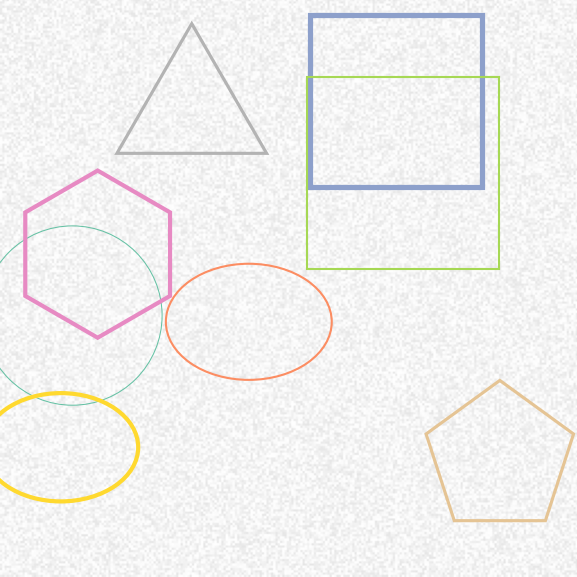[{"shape": "circle", "thickness": 0.5, "radius": 0.78, "center": [0.125, 0.453]}, {"shape": "oval", "thickness": 1, "radius": 0.72, "center": [0.431, 0.442]}, {"shape": "square", "thickness": 2.5, "radius": 0.74, "center": [0.686, 0.824]}, {"shape": "hexagon", "thickness": 2, "radius": 0.72, "center": [0.169, 0.559]}, {"shape": "square", "thickness": 1, "radius": 0.83, "center": [0.697, 0.699]}, {"shape": "oval", "thickness": 2, "radius": 0.67, "center": [0.105, 0.225]}, {"shape": "pentagon", "thickness": 1.5, "radius": 0.67, "center": [0.865, 0.206]}, {"shape": "triangle", "thickness": 1.5, "radius": 0.75, "center": [0.332, 0.808]}]